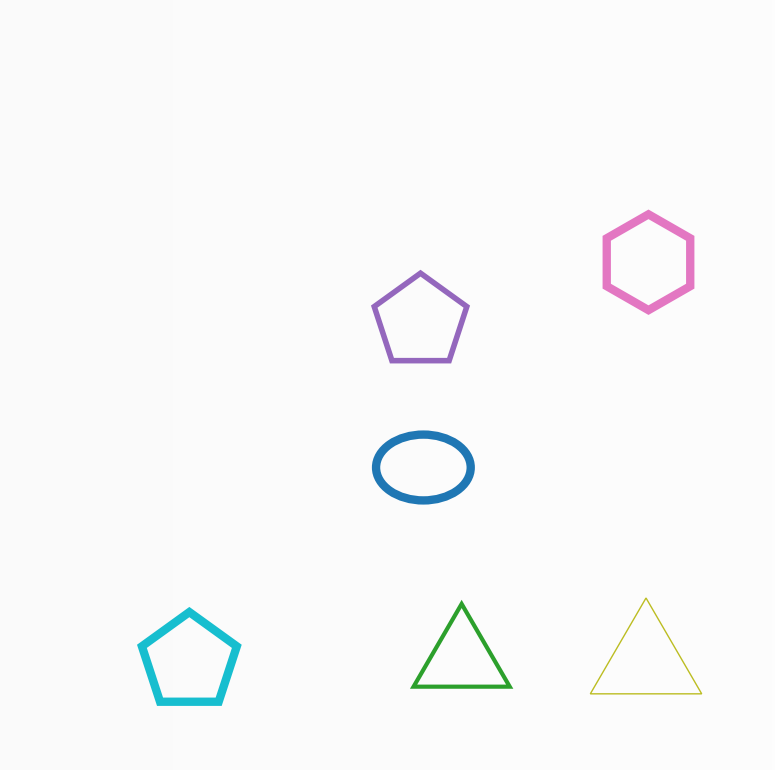[{"shape": "oval", "thickness": 3, "radius": 0.31, "center": [0.546, 0.393]}, {"shape": "triangle", "thickness": 1.5, "radius": 0.36, "center": [0.596, 0.144]}, {"shape": "pentagon", "thickness": 2, "radius": 0.31, "center": [0.543, 0.582]}, {"shape": "hexagon", "thickness": 3, "radius": 0.31, "center": [0.837, 0.659]}, {"shape": "triangle", "thickness": 0.5, "radius": 0.41, "center": [0.834, 0.14]}, {"shape": "pentagon", "thickness": 3, "radius": 0.32, "center": [0.244, 0.141]}]